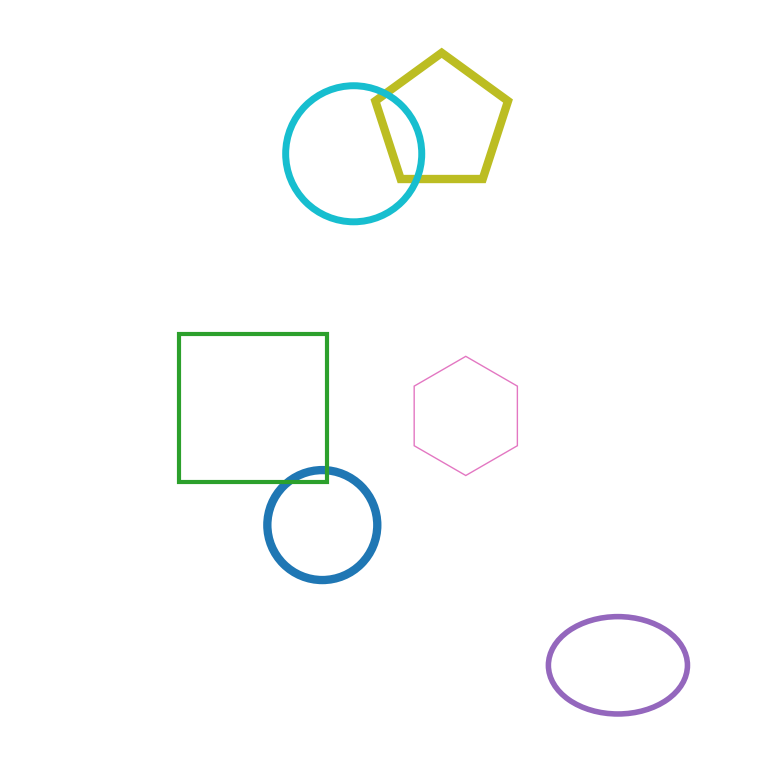[{"shape": "circle", "thickness": 3, "radius": 0.36, "center": [0.419, 0.318]}, {"shape": "square", "thickness": 1.5, "radius": 0.48, "center": [0.328, 0.47]}, {"shape": "oval", "thickness": 2, "radius": 0.45, "center": [0.803, 0.136]}, {"shape": "hexagon", "thickness": 0.5, "radius": 0.39, "center": [0.605, 0.46]}, {"shape": "pentagon", "thickness": 3, "radius": 0.45, "center": [0.574, 0.841]}, {"shape": "circle", "thickness": 2.5, "radius": 0.44, "center": [0.459, 0.8]}]